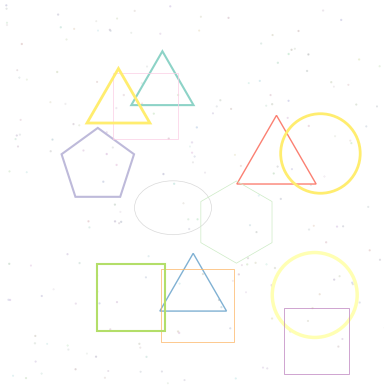[{"shape": "triangle", "thickness": 1.5, "radius": 0.47, "center": [0.422, 0.774]}, {"shape": "circle", "thickness": 2.5, "radius": 0.55, "center": [0.817, 0.234]}, {"shape": "pentagon", "thickness": 1.5, "radius": 0.49, "center": [0.254, 0.569]}, {"shape": "triangle", "thickness": 1, "radius": 0.59, "center": [0.718, 0.581]}, {"shape": "triangle", "thickness": 1, "radius": 0.5, "center": [0.502, 0.242]}, {"shape": "square", "thickness": 0.5, "radius": 0.47, "center": [0.514, 0.207]}, {"shape": "square", "thickness": 1.5, "radius": 0.44, "center": [0.339, 0.227]}, {"shape": "square", "thickness": 0.5, "radius": 0.42, "center": [0.379, 0.725]}, {"shape": "oval", "thickness": 0.5, "radius": 0.5, "center": [0.449, 0.46]}, {"shape": "square", "thickness": 0.5, "radius": 0.43, "center": [0.822, 0.114]}, {"shape": "hexagon", "thickness": 0.5, "radius": 0.53, "center": [0.614, 0.423]}, {"shape": "triangle", "thickness": 2, "radius": 0.47, "center": [0.308, 0.728]}, {"shape": "circle", "thickness": 2, "radius": 0.52, "center": [0.832, 0.601]}]